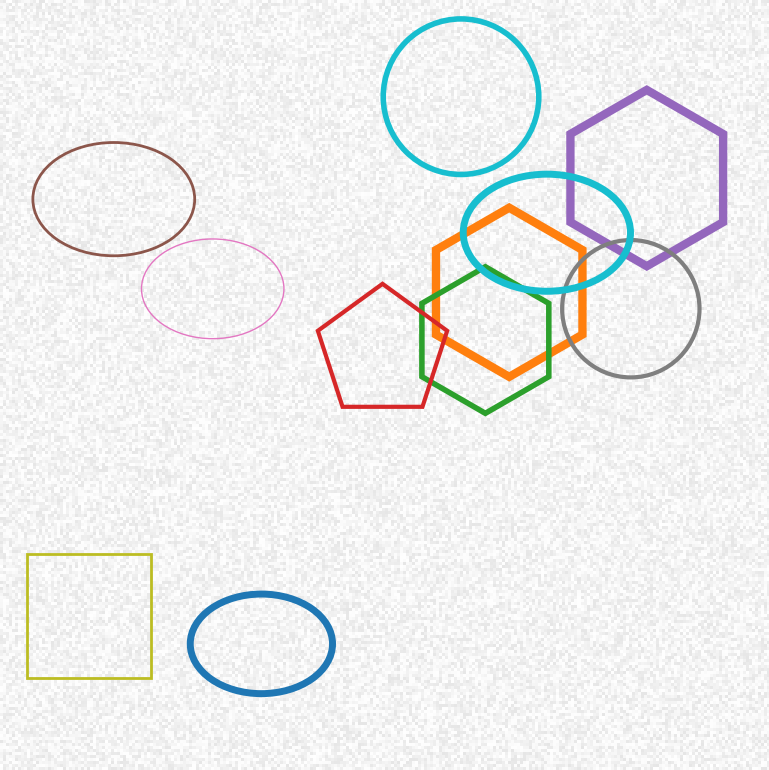[{"shape": "oval", "thickness": 2.5, "radius": 0.46, "center": [0.339, 0.164]}, {"shape": "hexagon", "thickness": 3, "radius": 0.55, "center": [0.661, 0.62]}, {"shape": "hexagon", "thickness": 2, "radius": 0.48, "center": [0.63, 0.558]}, {"shape": "pentagon", "thickness": 1.5, "radius": 0.44, "center": [0.497, 0.543]}, {"shape": "hexagon", "thickness": 3, "radius": 0.57, "center": [0.84, 0.769]}, {"shape": "oval", "thickness": 1, "radius": 0.53, "center": [0.148, 0.741]}, {"shape": "oval", "thickness": 0.5, "radius": 0.46, "center": [0.276, 0.625]}, {"shape": "circle", "thickness": 1.5, "radius": 0.45, "center": [0.819, 0.599]}, {"shape": "square", "thickness": 1, "radius": 0.4, "center": [0.115, 0.2]}, {"shape": "oval", "thickness": 2.5, "radius": 0.54, "center": [0.71, 0.698]}, {"shape": "circle", "thickness": 2, "radius": 0.51, "center": [0.599, 0.874]}]